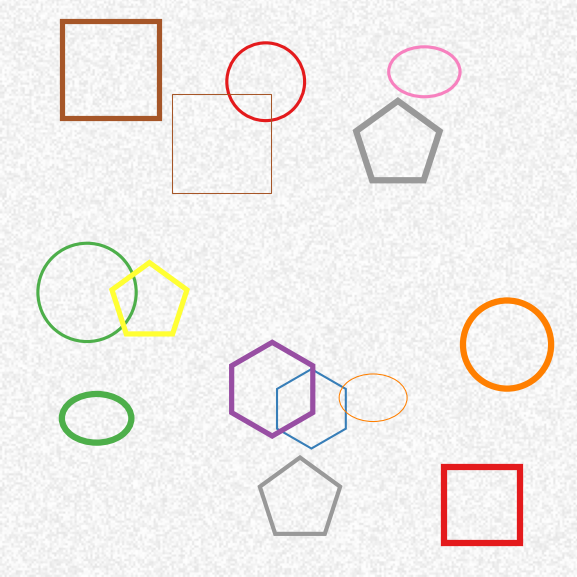[{"shape": "square", "thickness": 3, "radius": 0.33, "center": [0.835, 0.125]}, {"shape": "circle", "thickness": 1.5, "radius": 0.34, "center": [0.46, 0.858]}, {"shape": "hexagon", "thickness": 1, "radius": 0.34, "center": [0.539, 0.291]}, {"shape": "oval", "thickness": 3, "radius": 0.3, "center": [0.167, 0.275]}, {"shape": "circle", "thickness": 1.5, "radius": 0.43, "center": [0.151, 0.493]}, {"shape": "hexagon", "thickness": 2.5, "radius": 0.41, "center": [0.471, 0.325]}, {"shape": "oval", "thickness": 0.5, "radius": 0.29, "center": [0.646, 0.31]}, {"shape": "circle", "thickness": 3, "radius": 0.38, "center": [0.878, 0.403]}, {"shape": "pentagon", "thickness": 2.5, "radius": 0.34, "center": [0.259, 0.476]}, {"shape": "square", "thickness": 2.5, "radius": 0.42, "center": [0.192, 0.879]}, {"shape": "square", "thickness": 0.5, "radius": 0.43, "center": [0.383, 0.751]}, {"shape": "oval", "thickness": 1.5, "radius": 0.31, "center": [0.735, 0.875]}, {"shape": "pentagon", "thickness": 3, "radius": 0.38, "center": [0.689, 0.748]}, {"shape": "pentagon", "thickness": 2, "radius": 0.37, "center": [0.519, 0.134]}]